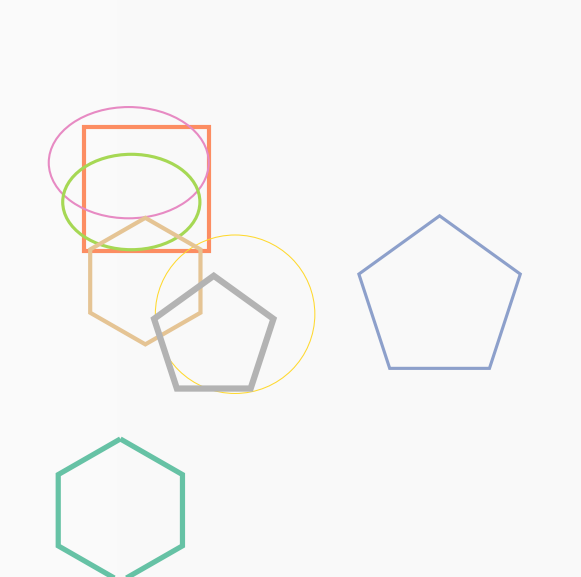[{"shape": "hexagon", "thickness": 2.5, "radius": 0.62, "center": [0.207, 0.116]}, {"shape": "square", "thickness": 2, "radius": 0.54, "center": [0.253, 0.672]}, {"shape": "pentagon", "thickness": 1.5, "radius": 0.73, "center": [0.756, 0.479]}, {"shape": "oval", "thickness": 1, "radius": 0.69, "center": [0.221, 0.717]}, {"shape": "oval", "thickness": 1.5, "radius": 0.59, "center": [0.226, 0.649]}, {"shape": "circle", "thickness": 0.5, "radius": 0.69, "center": [0.404, 0.455]}, {"shape": "hexagon", "thickness": 2, "radius": 0.55, "center": [0.25, 0.512]}, {"shape": "pentagon", "thickness": 3, "radius": 0.54, "center": [0.368, 0.414]}]